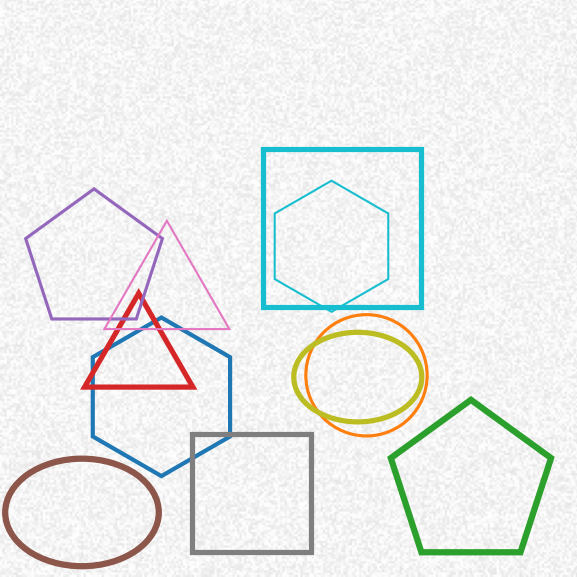[{"shape": "hexagon", "thickness": 2, "radius": 0.69, "center": [0.28, 0.312]}, {"shape": "circle", "thickness": 1.5, "radius": 0.53, "center": [0.635, 0.349]}, {"shape": "pentagon", "thickness": 3, "radius": 0.73, "center": [0.816, 0.161]}, {"shape": "triangle", "thickness": 2.5, "radius": 0.54, "center": [0.24, 0.383]}, {"shape": "pentagon", "thickness": 1.5, "radius": 0.62, "center": [0.163, 0.548]}, {"shape": "oval", "thickness": 3, "radius": 0.66, "center": [0.142, 0.112]}, {"shape": "triangle", "thickness": 1, "radius": 0.62, "center": [0.289, 0.492]}, {"shape": "square", "thickness": 2.5, "radius": 0.51, "center": [0.435, 0.145]}, {"shape": "oval", "thickness": 2.5, "radius": 0.55, "center": [0.62, 0.346]}, {"shape": "square", "thickness": 2.5, "radius": 0.68, "center": [0.592, 0.604]}, {"shape": "hexagon", "thickness": 1, "radius": 0.57, "center": [0.574, 0.573]}]